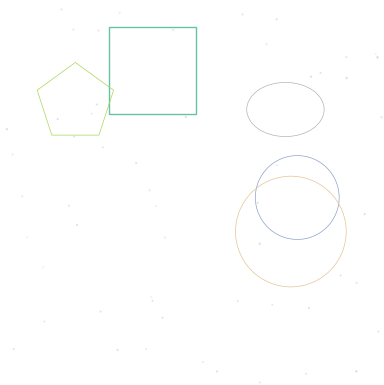[{"shape": "square", "thickness": 1, "radius": 0.56, "center": [0.397, 0.816]}, {"shape": "circle", "thickness": 0.5, "radius": 0.54, "center": [0.772, 0.487]}, {"shape": "pentagon", "thickness": 0.5, "radius": 0.52, "center": [0.196, 0.733]}, {"shape": "circle", "thickness": 0.5, "radius": 0.72, "center": [0.755, 0.399]}, {"shape": "oval", "thickness": 0.5, "radius": 0.5, "center": [0.741, 0.716]}]